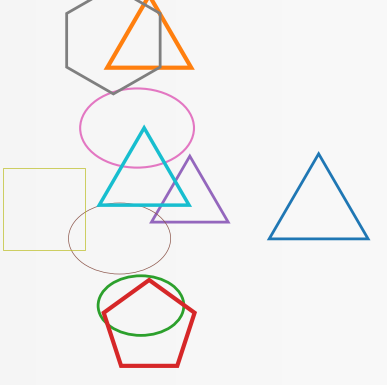[{"shape": "triangle", "thickness": 2, "radius": 0.74, "center": [0.822, 0.453]}, {"shape": "triangle", "thickness": 3, "radius": 0.63, "center": [0.385, 0.887]}, {"shape": "oval", "thickness": 2, "radius": 0.55, "center": [0.364, 0.206]}, {"shape": "pentagon", "thickness": 3, "radius": 0.62, "center": [0.385, 0.149]}, {"shape": "triangle", "thickness": 2, "radius": 0.57, "center": [0.49, 0.48]}, {"shape": "oval", "thickness": 0.5, "radius": 0.66, "center": [0.309, 0.381]}, {"shape": "oval", "thickness": 1.5, "radius": 0.73, "center": [0.354, 0.667]}, {"shape": "hexagon", "thickness": 2, "radius": 0.7, "center": [0.293, 0.895]}, {"shape": "square", "thickness": 0.5, "radius": 0.53, "center": [0.113, 0.457]}, {"shape": "triangle", "thickness": 2.5, "radius": 0.67, "center": [0.372, 0.534]}]